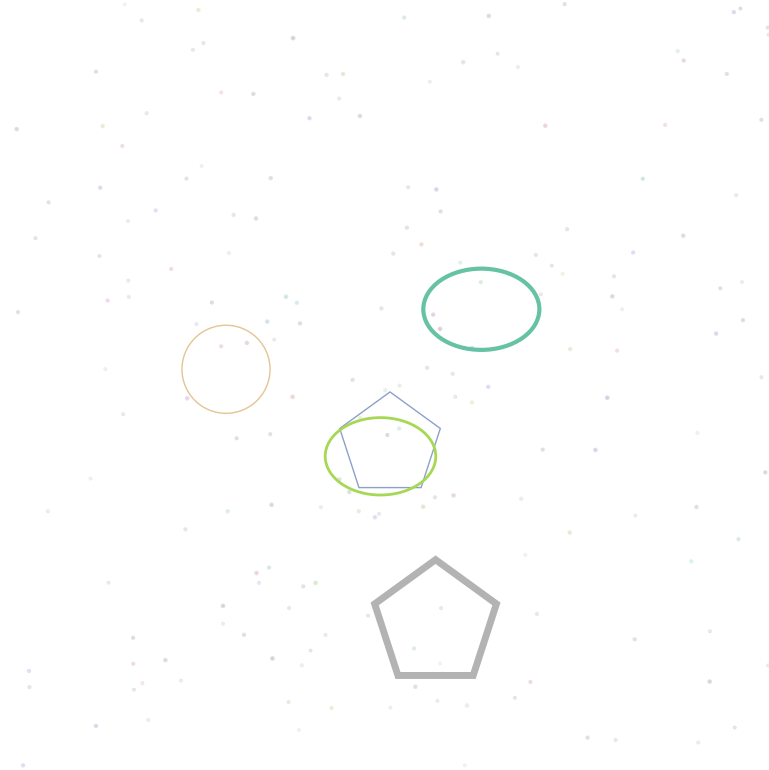[{"shape": "oval", "thickness": 1.5, "radius": 0.38, "center": [0.625, 0.598]}, {"shape": "pentagon", "thickness": 0.5, "radius": 0.34, "center": [0.507, 0.422]}, {"shape": "oval", "thickness": 1, "radius": 0.36, "center": [0.494, 0.407]}, {"shape": "circle", "thickness": 0.5, "radius": 0.29, "center": [0.294, 0.52]}, {"shape": "pentagon", "thickness": 2.5, "radius": 0.42, "center": [0.566, 0.19]}]